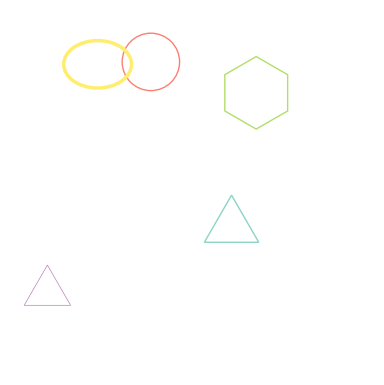[{"shape": "triangle", "thickness": 1, "radius": 0.41, "center": [0.601, 0.411]}, {"shape": "circle", "thickness": 1, "radius": 0.37, "center": [0.392, 0.839]}, {"shape": "hexagon", "thickness": 1, "radius": 0.47, "center": [0.666, 0.759]}, {"shape": "triangle", "thickness": 0.5, "radius": 0.35, "center": [0.123, 0.242]}, {"shape": "oval", "thickness": 2.5, "radius": 0.44, "center": [0.254, 0.833]}]